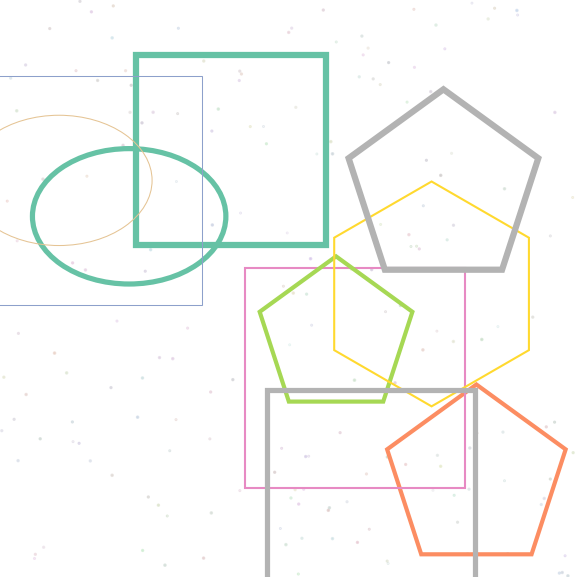[{"shape": "square", "thickness": 3, "radius": 0.82, "center": [0.401, 0.739]}, {"shape": "oval", "thickness": 2.5, "radius": 0.84, "center": [0.224, 0.625]}, {"shape": "pentagon", "thickness": 2, "radius": 0.81, "center": [0.825, 0.171]}, {"shape": "square", "thickness": 0.5, "radius": 0.99, "center": [0.152, 0.669]}, {"shape": "square", "thickness": 1, "radius": 0.95, "center": [0.614, 0.345]}, {"shape": "pentagon", "thickness": 2, "radius": 0.7, "center": [0.582, 0.416]}, {"shape": "hexagon", "thickness": 1, "radius": 0.97, "center": [0.747, 0.49]}, {"shape": "oval", "thickness": 0.5, "radius": 0.81, "center": [0.102, 0.687]}, {"shape": "pentagon", "thickness": 3, "radius": 0.86, "center": [0.768, 0.672]}, {"shape": "square", "thickness": 2.5, "radius": 0.9, "center": [0.642, 0.144]}]